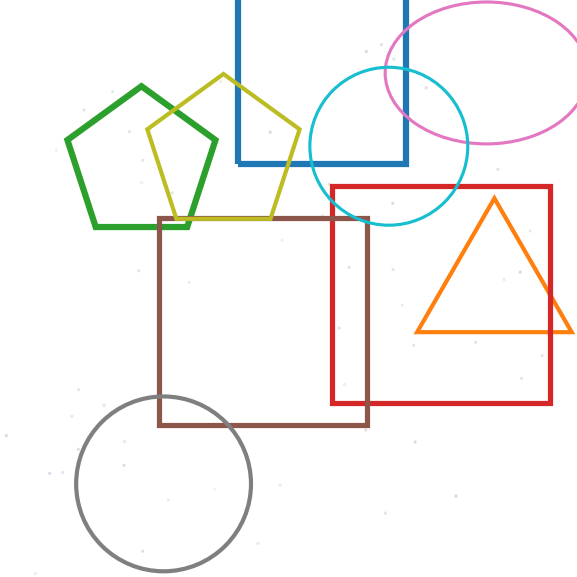[{"shape": "square", "thickness": 3, "radius": 0.73, "center": [0.558, 0.86]}, {"shape": "triangle", "thickness": 2, "radius": 0.77, "center": [0.856, 0.501]}, {"shape": "pentagon", "thickness": 3, "radius": 0.67, "center": [0.245, 0.715]}, {"shape": "square", "thickness": 2.5, "radius": 0.94, "center": [0.764, 0.489]}, {"shape": "square", "thickness": 2.5, "radius": 0.9, "center": [0.456, 0.443]}, {"shape": "oval", "thickness": 1.5, "radius": 0.88, "center": [0.842, 0.873]}, {"shape": "circle", "thickness": 2, "radius": 0.76, "center": [0.283, 0.161]}, {"shape": "pentagon", "thickness": 2, "radius": 0.69, "center": [0.387, 0.732]}, {"shape": "circle", "thickness": 1.5, "radius": 0.68, "center": [0.673, 0.746]}]